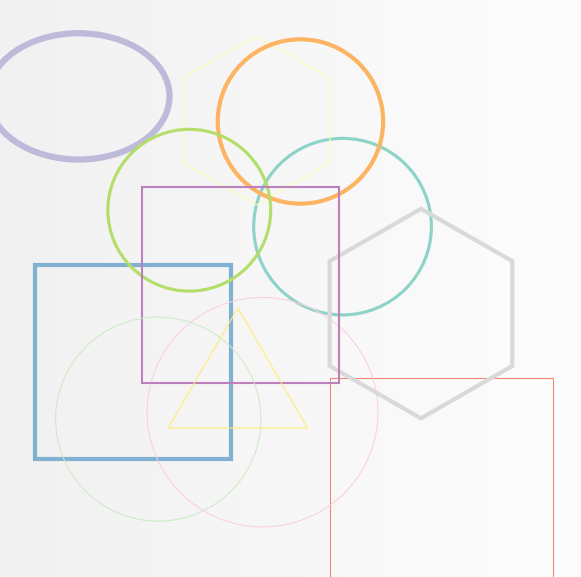[{"shape": "circle", "thickness": 1.5, "radius": 0.76, "center": [0.589, 0.607]}, {"shape": "hexagon", "thickness": 0.5, "radius": 0.73, "center": [0.441, 0.791]}, {"shape": "oval", "thickness": 3, "radius": 0.78, "center": [0.135, 0.832]}, {"shape": "square", "thickness": 0.5, "radius": 0.96, "center": [0.759, 0.153]}, {"shape": "square", "thickness": 2, "radius": 0.84, "center": [0.229, 0.372]}, {"shape": "circle", "thickness": 2, "radius": 0.71, "center": [0.517, 0.789]}, {"shape": "circle", "thickness": 1.5, "radius": 0.7, "center": [0.326, 0.635]}, {"shape": "circle", "thickness": 0.5, "radius": 0.99, "center": [0.452, 0.285]}, {"shape": "hexagon", "thickness": 2, "radius": 0.91, "center": [0.724, 0.456]}, {"shape": "square", "thickness": 1, "radius": 0.85, "center": [0.414, 0.506]}, {"shape": "circle", "thickness": 0.5, "radius": 0.88, "center": [0.272, 0.273]}, {"shape": "triangle", "thickness": 0.5, "radius": 0.69, "center": [0.409, 0.327]}]